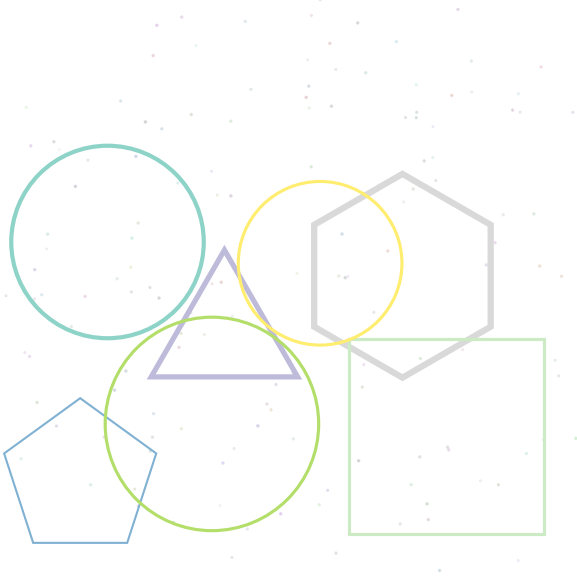[{"shape": "circle", "thickness": 2, "radius": 0.83, "center": [0.186, 0.58]}, {"shape": "triangle", "thickness": 2.5, "radius": 0.73, "center": [0.389, 0.42]}, {"shape": "pentagon", "thickness": 1, "radius": 0.69, "center": [0.139, 0.171]}, {"shape": "circle", "thickness": 1.5, "radius": 0.92, "center": [0.367, 0.265]}, {"shape": "hexagon", "thickness": 3, "radius": 0.88, "center": [0.697, 0.522]}, {"shape": "square", "thickness": 1.5, "radius": 0.84, "center": [0.774, 0.243]}, {"shape": "circle", "thickness": 1.5, "radius": 0.71, "center": [0.554, 0.543]}]